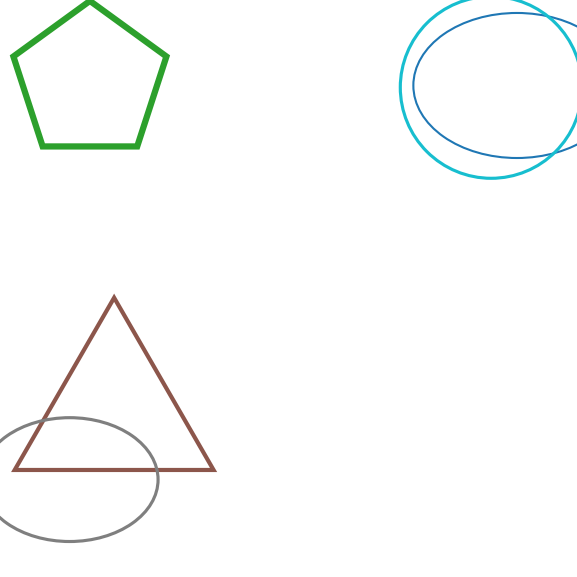[{"shape": "oval", "thickness": 1, "radius": 0.9, "center": [0.895, 0.851]}, {"shape": "pentagon", "thickness": 3, "radius": 0.7, "center": [0.156, 0.858]}, {"shape": "triangle", "thickness": 2, "radius": 0.99, "center": [0.198, 0.285]}, {"shape": "oval", "thickness": 1.5, "radius": 0.77, "center": [0.121, 0.169]}, {"shape": "circle", "thickness": 1.5, "radius": 0.79, "center": [0.851, 0.848]}]